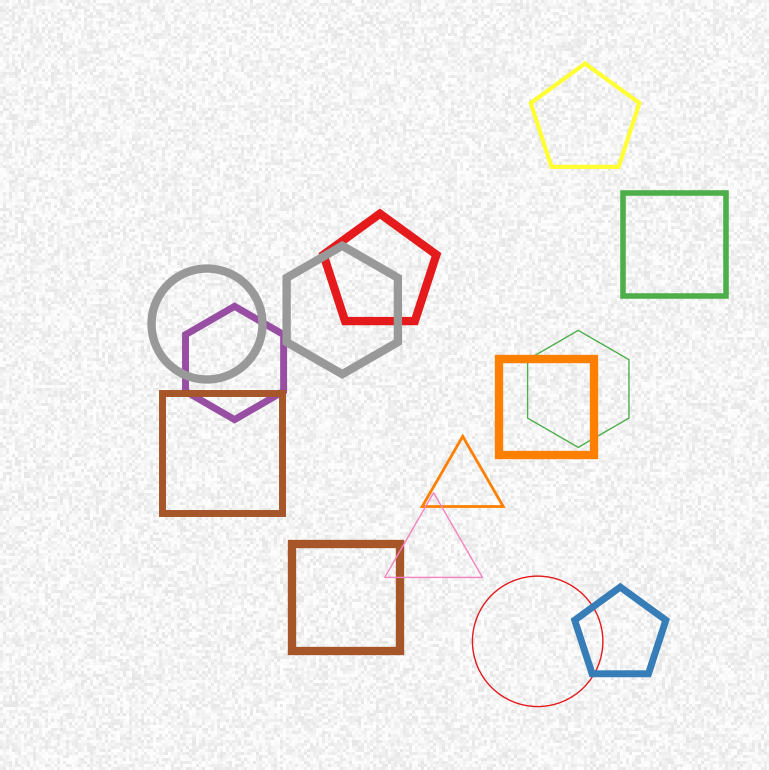[{"shape": "circle", "thickness": 0.5, "radius": 0.42, "center": [0.698, 0.167]}, {"shape": "pentagon", "thickness": 3, "radius": 0.39, "center": [0.493, 0.645]}, {"shape": "pentagon", "thickness": 2.5, "radius": 0.31, "center": [0.806, 0.175]}, {"shape": "hexagon", "thickness": 0.5, "radius": 0.38, "center": [0.751, 0.495]}, {"shape": "square", "thickness": 2, "radius": 0.33, "center": [0.875, 0.682]}, {"shape": "hexagon", "thickness": 2.5, "radius": 0.37, "center": [0.305, 0.529]}, {"shape": "square", "thickness": 3, "radius": 0.31, "center": [0.71, 0.471]}, {"shape": "triangle", "thickness": 1, "radius": 0.3, "center": [0.601, 0.373]}, {"shape": "pentagon", "thickness": 1.5, "radius": 0.37, "center": [0.76, 0.843]}, {"shape": "square", "thickness": 3, "radius": 0.35, "center": [0.45, 0.224]}, {"shape": "square", "thickness": 2.5, "radius": 0.39, "center": [0.289, 0.412]}, {"shape": "triangle", "thickness": 0.5, "radius": 0.37, "center": [0.563, 0.287]}, {"shape": "circle", "thickness": 3, "radius": 0.36, "center": [0.269, 0.579]}, {"shape": "hexagon", "thickness": 3, "radius": 0.42, "center": [0.444, 0.597]}]